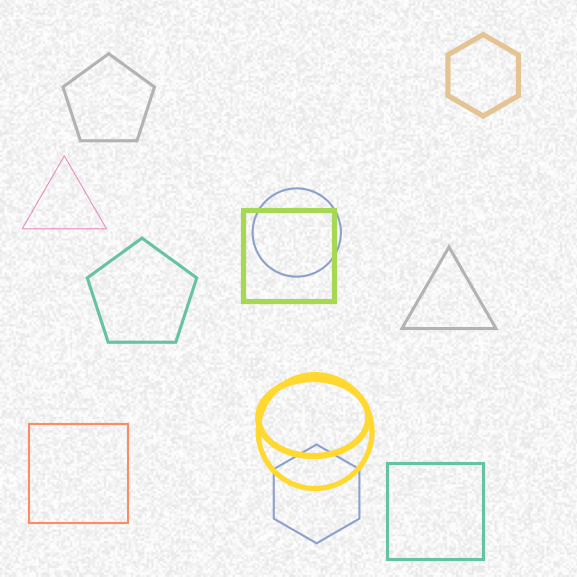[{"shape": "pentagon", "thickness": 1.5, "radius": 0.5, "center": [0.246, 0.487]}, {"shape": "square", "thickness": 1.5, "radius": 0.41, "center": [0.753, 0.114]}, {"shape": "square", "thickness": 1, "radius": 0.43, "center": [0.135, 0.18]}, {"shape": "circle", "thickness": 1, "radius": 0.38, "center": [0.514, 0.596]}, {"shape": "hexagon", "thickness": 1, "radius": 0.43, "center": [0.548, 0.144]}, {"shape": "triangle", "thickness": 0.5, "radius": 0.42, "center": [0.111, 0.645]}, {"shape": "square", "thickness": 2.5, "radius": 0.39, "center": [0.499, 0.557]}, {"shape": "circle", "thickness": 2.5, "radius": 0.49, "center": [0.546, 0.252]}, {"shape": "oval", "thickness": 3, "radius": 0.48, "center": [0.542, 0.276]}, {"shape": "hexagon", "thickness": 2.5, "radius": 0.35, "center": [0.837, 0.869]}, {"shape": "pentagon", "thickness": 1.5, "radius": 0.42, "center": [0.188, 0.823]}, {"shape": "triangle", "thickness": 1.5, "radius": 0.47, "center": [0.777, 0.477]}]